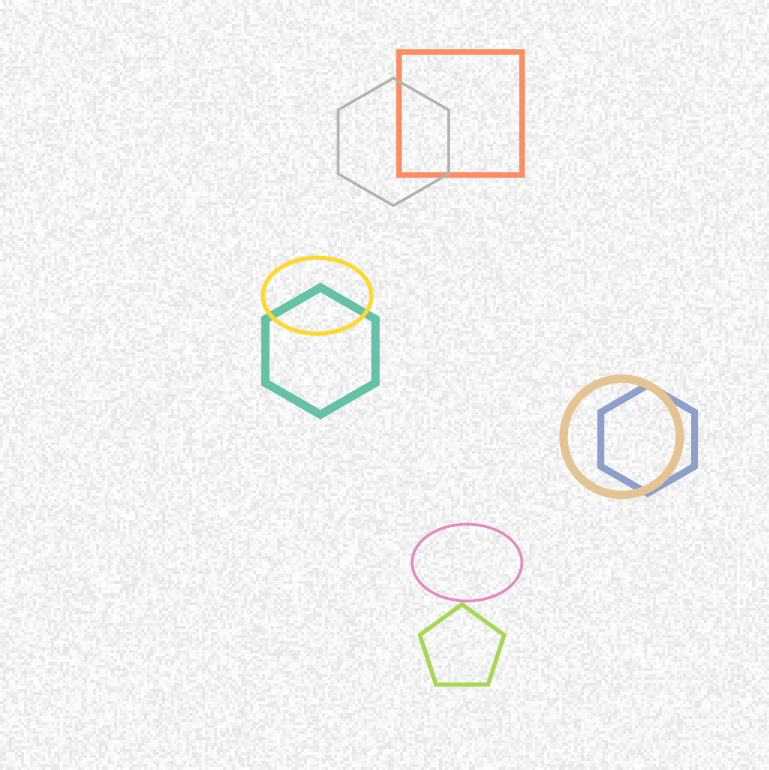[{"shape": "hexagon", "thickness": 3, "radius": 0.41, "center": [0.416, 0.544]}, {"shape": "square", "thickness": 2, "radius": 0.4, "center": [0.598, 0.852]}, {"shape": "hexagon", "thickness": 2.5, "radius": 0.35, "center": [0.841, 0.43]}, {"shape": "oval", "thickness": 1, "radius": 0.36, "center": [0.606, 0.269]}, {"shape": "pentagon", "thickness": 1.5, "radius": 0.29, "center": [0.6, 0.158]}, {"shape": "oval", "thickness": 1.5, "radius": 0.35, "center": [0.412, 0.616]}, {"shape": "circle", "thickness": 3, "radius": 0.38, "center": [0.807, 0.433]}, {"shape": "hexagon", "thickness": 1, "radius": 0.41, "center": [0.511, 0.816]}]